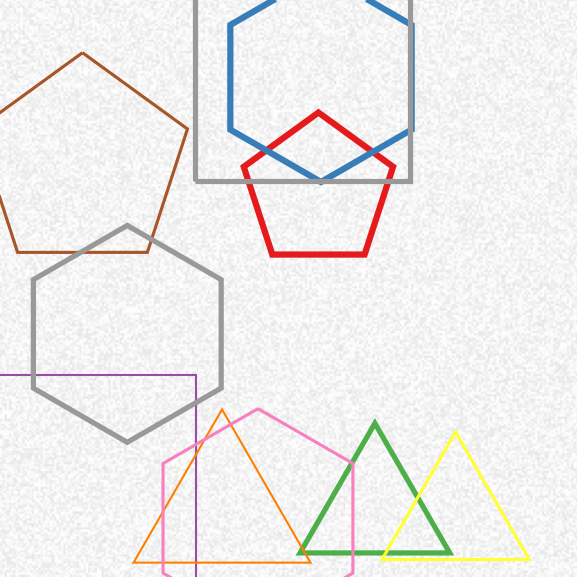[{"shape": "pentagon", "thickness": 3, "radius": 0.68, "center": [0.551, 0.668]}, {"shape": "hexagon", "thickness": 3, "radius": 0.91, "center": [0.556, 0.865]}, {"shape": "triangle", "thickness": 2.5, "radius": 0.75, "center": [0.649, 0.116]}, {"shape": "square", "thickness": 1, "radius": 0.97, "center": [0.146, 0.156]}, {"shape": "triangle", "thickness": 1, "radius": 0.88, "center": [0.384, 0.113]}, {"shape": "triangle", "thickness": 1.5, "radius": 0.74, "center": [0.789, 0.104]}, {"shape": "pentagon", "thickness": 1.5, "radius": 0.96, "center": [0.143, 0.717]}, {"shape": "hexagon", "thickness": 1.5, "radius": 0.95, "center": [0.447, 0.102]}, {"shape": "hexagon", "thickness": 2.5, "radius": 0.94, "center": [0.22, 0.421]}, {"shape": "square", "thickness": 2.5, "radius": 0.93, "center": [0.524, 0.872]}]